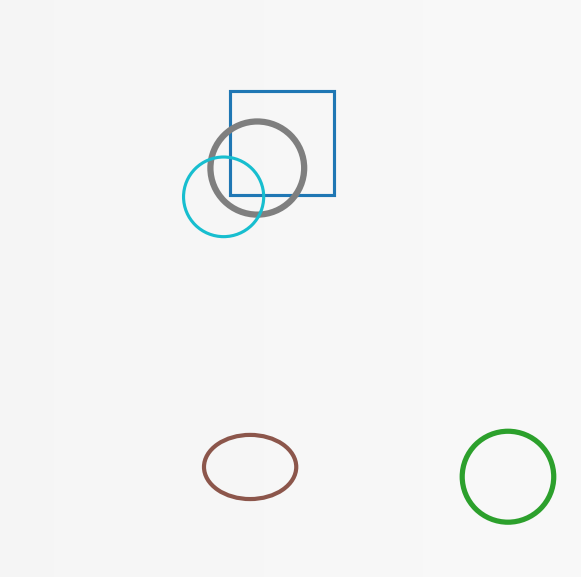[{"shape": "square", "thickness": 1.5, "radius": 0.45, "center": [0.485, 0.751]}, {"shape": "circle", "thickness": 2.5, "radius": 0.39, "center": [0.874, 0.174]}, {"shape": "oval", "thickness": 2, "radius": 0.4, "center": [0.43, 0.191]}, {"shape": "circle", "thickness": 3, "radius": 0.4, "center": [0.443, 0.708]}, {"shape": "circle", "thickness": 1.5, "radius": 0.34, "center": [0.385, 0.658]}]